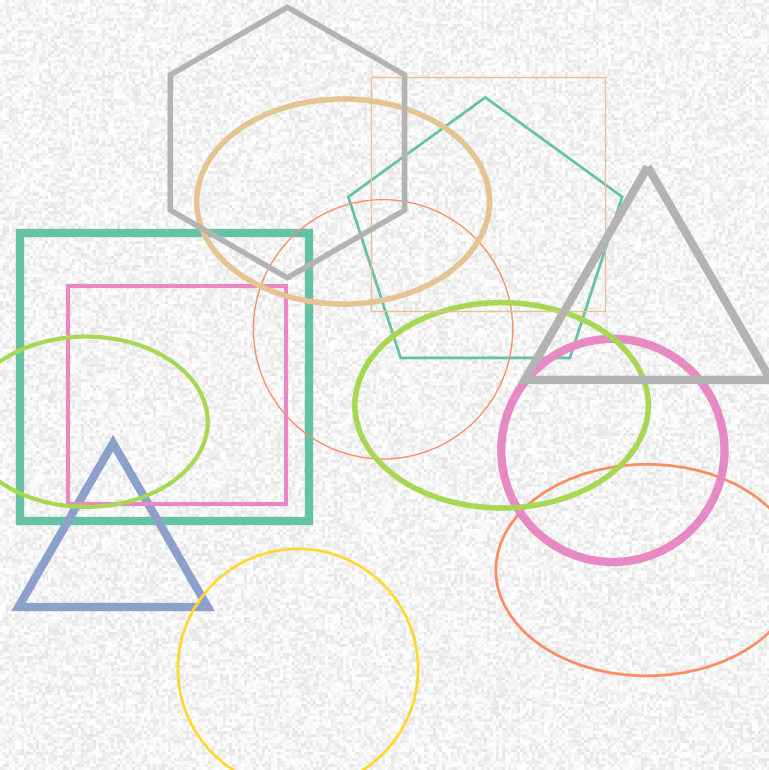[{"shape": "square", "thickness": 3, "radius": 0.94, "center": [0.214, 0.511]}, {"shape": "pentagon", "thickness": 1, "radius": 0.94, "center": [0.63, 0.686]}, {"shape": "oval", "thickness": 1, "radius": 0.98, "center": [0.84, 0.26]}, {"shape": "circle", "thickness": 0.5, "radius": 0.84, "center": [0.497, 0.572]}, {"shape": "triangle", "thickness": 3, "radius": 0.71, "center": [0.147, 0.283]}, {"shape": "circle", "thickness": 3, "radius": 0.72, "center": [0.796, 0.415]}, {"shape": "square", "thickness": 1.5, "radius": 0.71, "center": [0.23, 0.487]}, {"shape": "oval", "thickness": 1.5, "radius": 0.79, "center": [0.112, 0.452]}, {"shape": "oval", "thickness": 2, "radius": 0.95, "center": [0.651, 0.474]}, {"shape": "circle", "thickness": 1, "radius": 0.78, "center": [0.387, 0.131]}, {"shape": "oval", "thickness": 2, "radius": 0.95, "center": [0.446, 0.738]}, {"shape": "square", "thickness": 0.5, "radius": 0.76, "center": [0.634, 0.749]}, {"shape": "triangle", "thickness": 3, "radius": 0.92, "center": [0.841, 0.599]}, {"shape": "hexagon", "thickness": 2, "radius": 0.88, "center": [0.373, 0.815]}]